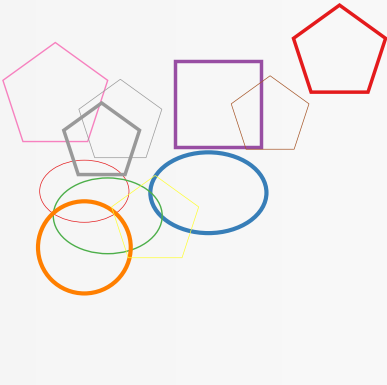[{"shape": "pentagon", "thickness": 2.5, "radius": 0.62, "center": [0.876, 0.862]}, {"shape": "oval", "thickness": 0.5, "radius": 0.58, "center": [0.218, 0.503]}, {"shape": "oval", "thickness": 3, "radius": 0.75, "center": [0.538, 0.499]}, {"shape": "oval", "thickness": 1, "radius": 0.7, "center": [0.278, 0.439]}, {"shape": "square", "thickness": 2.5, "radius": 0.56, "center": [0.562, 0.73]}, {"shape": "circle", "thickness": 3, "radius": 0.6, "center": [0.218, 0.357]}, {"shape": "pentagon", "thickness": 0.5, "radius": 0.59, "center": [0.4, 0.426]}, {"shape": "pentagon", "thickness": 0.5, "radius": 0.53, "center": [0.697, 0.698]}, {"shape": "pentagon", "thickness": 1, "radius": 0.71, "center": [0.143, 0.747]}, {"shape": "pentagon", "thickness": 2.5, "radius": 0.51, "center": [0.262, 0.63]}, {"shape": "pentagon", "thickness": 0.5, "radius": 0.56, "center": [0.311, 0.681]}]